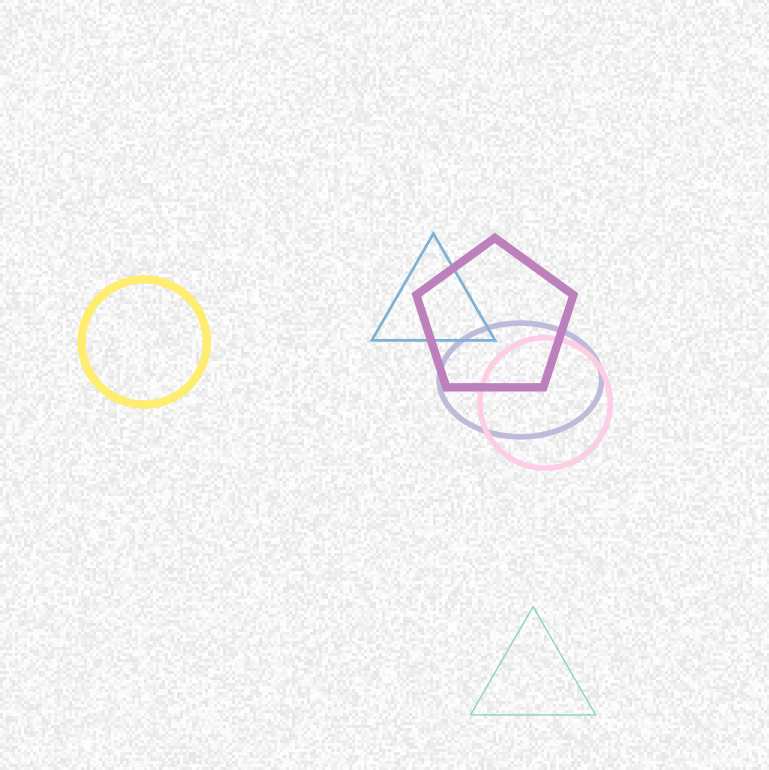[{"shape": "triangle", "thickness": 0.5, "radius": 0.47, "center": [0.692, 0.118]}, {"shape": "oval", "thickness": 2, "radius": 0.53, "center": [0.676, 0.507]}, {"shape": "triangle", "thickness": 1, "radius": 0.46, "center": [0.563, 0.604]}, {"shape": "circle", "thickness": 2, "radius": 0.42, "center": [0.708, 0.477]}, {"shape": "pentagon", "thickness": 3, "radius": 0.54, "center": [0.643, 0.584]}, {"shape": "circle", "thickness": 3, "radius": 0.41, "center": [0.187, 0.556]}]